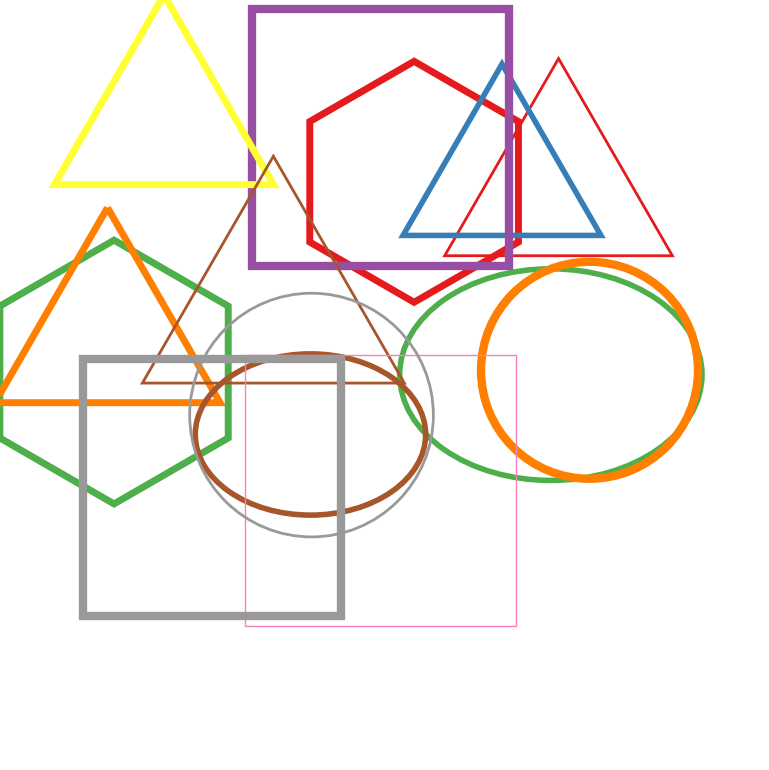[{"shape": "hexagon", "thickness": 2.5, "radius": 0.78, "center": [0.538, 0.764]}, {"shape": "triangle", "thickness": 1, "radius": 0.85, "center": [0.725, 0.753]}, {"shape": "triangle", "thickness": 2, "radius": 0.74, "center": [0.652, 0.768]}, {"shape": "oval", "thickness": 2, "radius": 0.98, "center": [0.715, 0.513]}, {"shape": "hexagon", "thickness": 2.5, "radius": 0.86, "center": [0.148, 0.517]}, {"shape": "square", "thickness": 3, "radius": 0.83, "center": [0.494, 0.821]}, {"shape": "circle", "thickness": 3, "radius": 0.7, "center": [0.766, 0.519]}, {"shape": "triangle", "thickness": 2.5, "radius": 0.84, "center": [0.14, 0.561]}, {"shape": "triangle", "thickness": 2.5, "radius": 0.82, "center": [0.213, 0.842]}, {"shape": "oval", "thickness": 2, "radius": 0.75, "center": [0.403, 0.436]}, {"shape": "triangle", "thickness": 1, "radius": 0.98, "center": [0.355, 0.601]}, {"shape": "square", "thickness": 0.5, "radius": 0.88, "center": [0.494, 0.363]}, {"shape": "circle", "thickness": 1, "radius": 0.79, "center": [0.405, 0.461]}, {"shape": "square", "thickness": 3, "radius": 0.84, "center": [0.275, 0.367]}]